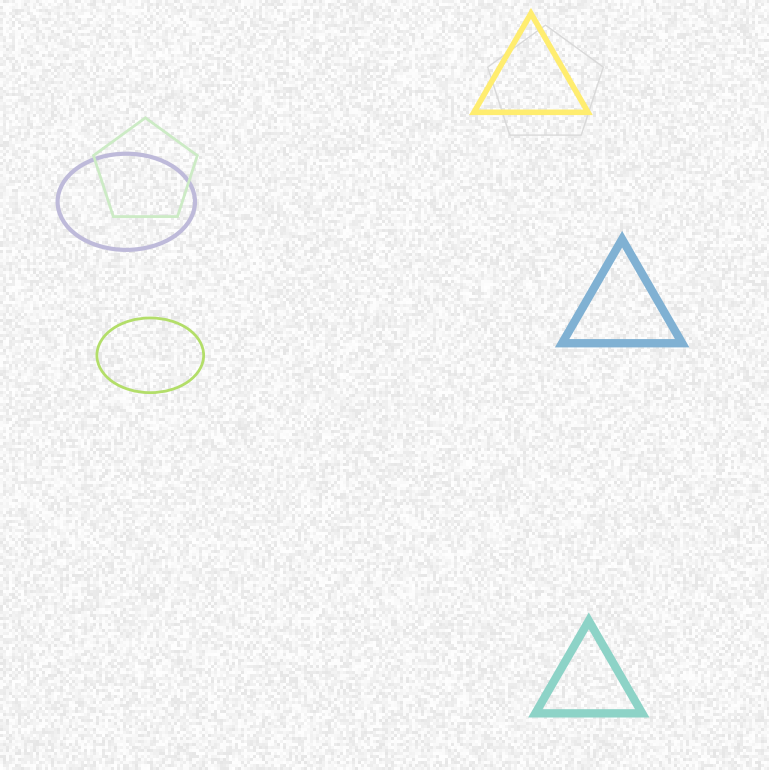[{"shape": "triangle", "thickness": 3, "radius": 0.4, "center": [0.765, 0.114]}, {"shape": "oval", "thickness": 1.5, "radius": 0.45, "center": [0.164, 0.738]}, {"shape": "triangle", "thickness": 3, "radius": 0.45, "center": [0.808, 0.599]}, {"shape": "oval", "thickness": 1, "radius": 0.35, "center": [0.195, 0.539]}, {"shape": "pentagon", "thickness": 0.5, "radius": 0.39, "center": [0.708, 0.888]}, {"shape": "pentagon", "thickness": 1, "radius": 0.35, "center": [0.189, 0.776]}, {"shape": "triangle", "thickness": 2, "radius": 0.43, "center": [0.69, 0.897]}]